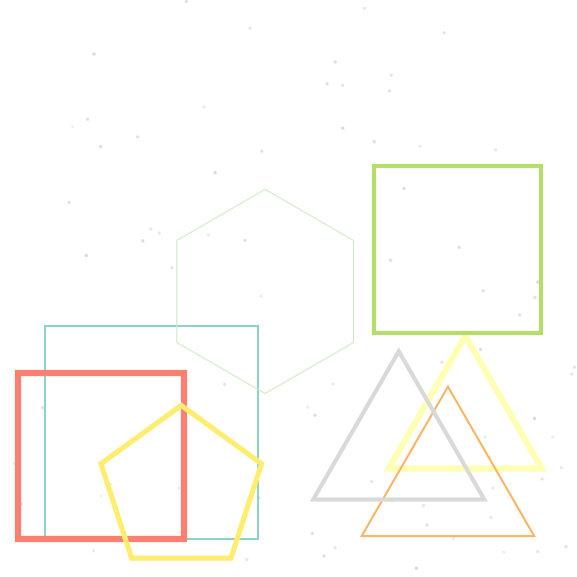[{"shape": "square", "thickness": 1, "radius": 0.92, "center": [0.263, 0.251]}, {"shape": "triangle", "thickness": 3, "radius": 0.77, "center": [0.806, 0.264]}, {"shape": "square", "thickness": 3, "radius": 0.72, "center": [0.175, 0.21]}, {"shape": "triangle", "thickness": 1, "radius": 0.86, "center": [0.776, 0.157]}, {"shape": "square", "thickness": 2, "radius": 0.72, "center": [0.792, 0.567]}, {"shape": "triangle", "thickness": 2, "radius": 0.86, "center": [0.691, 0.22]}, {"shape": "hexagon", "thickness": 0.5, "radius": 0.88, "center": [0.459, 0.494]}, {"shape": "pentagon", "thickness": 2.5, "radius": 0.73, "center": [0.314, 0.151]}]